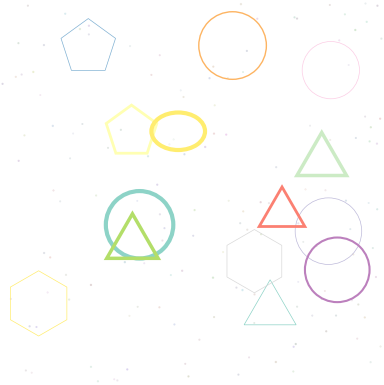[{"shape": "circle", "thickness": 3, "radius": 0.44, "center": [0.363, 0.416]}, {"shape": "triangle", "thickness": 0.5, "radius": 0.39, "center": [0.702, 0.195]}, {"shape": "pentagon", "thickness": 2, "radius": 0.35, "center": [0.342, 0.658]}, {"shape": "circle", "thickness": 0.5, "radius": 0.43, "center": [0.853, 0.4]}, {"shape": "triangle", "thickness": 2, "radius": 0.34, "center": [0.733, 0.446]}, {"shape": "pentagon", "thickness": 0.5, "radius": 0.37, "center": [0.229, 0.877]}, {"shape": "circle", "thickness": 1, "radius": 0.44, "center": [0.604, 0.882]}, {"shape": "triangle", "thickness": 2.5, "radius": 0.39, "center": [0.344, 0.368]}, {"shape": "circle", "thickness": 0.5, "radius": 0.37, "center": [0.859, 0.818]}, {"shape": "hexagon", "thickness": 0.5, "radius": 0.41, "center": [0.661, 0.322]}, {"shape": "circle", "thickness": 1.5, "radius": 0.42, "center": [0.876, 0.299]}, {"shape": "triangle", "thickness": 2.5, "radius": 0.37, "center": [0.836, 0.581]}, {"shape": "hexagon", "thickness": 0.5, "radius": 0.42, "center": [0.1, 0.212]}, {"shape": "oval", "thickness": 3, "radius": 0.35, "center": [0.463, 0.659]}]